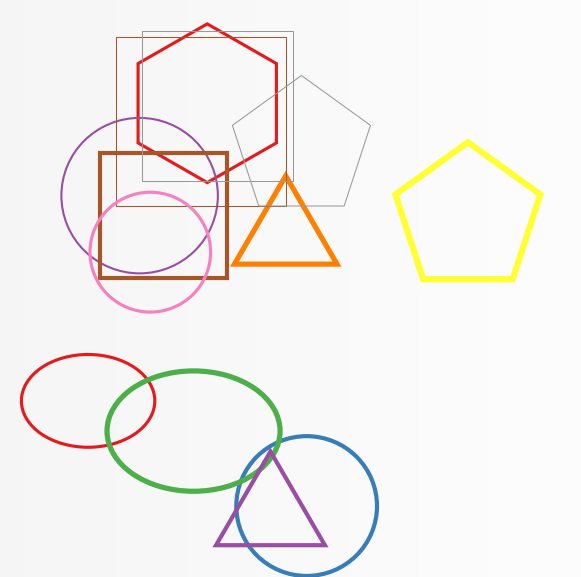[{"shape": "oval", "thickness": 1.5, "radius": 0.57, "center": [0.152, 0.305]}, {"shape": "hexagon", "thickness": 1.5, "radius": 0.69, "center": [0.357, 0.82]}, {"shape": "circle", "thickness": 2, "radius": 0.61, "center": [0.528, 0.123]}, {"shape": "oval", "thickness": 2.5, "radius": 0.74, "center": [0.333, 0.253]}, {"shape": "circle", "thickness": 1, "radius": 0.67, "center": [0.24, 0.66]}, {"shape": "triangle", "thickness": 2, "radius": 0.54, "center": [0.465, 0.109]}, {"shape": "triangle", "thickness": 2.5, "radius": 0.51, "center": [0.492, 0.593]}, {"shape": "pentagon", "thickness": 3, "radius": 0.66, "center": [0.805, 0.622]}, {"shape": "square", "thickness": 0.5, "radius": 0.73, "center": [0.346, 0.789]}, {"shape": "square", "thickness": 2, "radius": 0.54, "center": [0.281, 0.626]}, {"shape": "circle", "thickness": 1.5, "radius": 0.52, "center": [0.259, 0.563]}, {"shape": "pentagon", "thickness": 0.5, "radius": 0.62, "center": [0.519, 0.743]}, {"shape": "square", "thickness": 0.5, "radius": 0.65, "center": [0.374, 0.816]}]